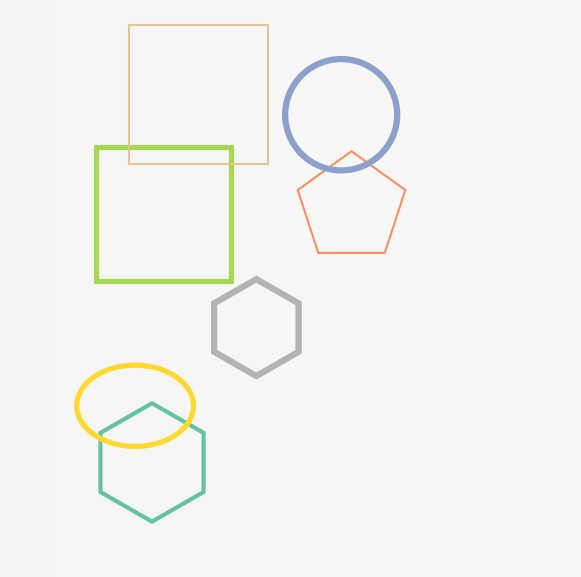[{"shape": "hexagon", "thickness": 2, "radius": 0.51, "center": [0.262, 0.198]}, {"shape": "pentagon", "thickness": 1, "radius": 0.49, "center": [0.605, 0.64]}, {"shape": "circle", "thickness": 3, "radius": 0.48, "center": [0.587, 0.8]}, {"shape": "square", "thickness": 2.5, "radius": 0.58, "center": [0.281, 0.629]}, {"shape": "oval", "thickness": 2.5, "radius": 0.5, "center": [0.232, 0.297]}, {"shape": "square", "thickness": 1, "radius": 0.6, "center": [0.342, 0.835]}, {"shape": "hexagon", "thickness": 3, "radius": 0.42, "center": [0.441, 0.432]}]